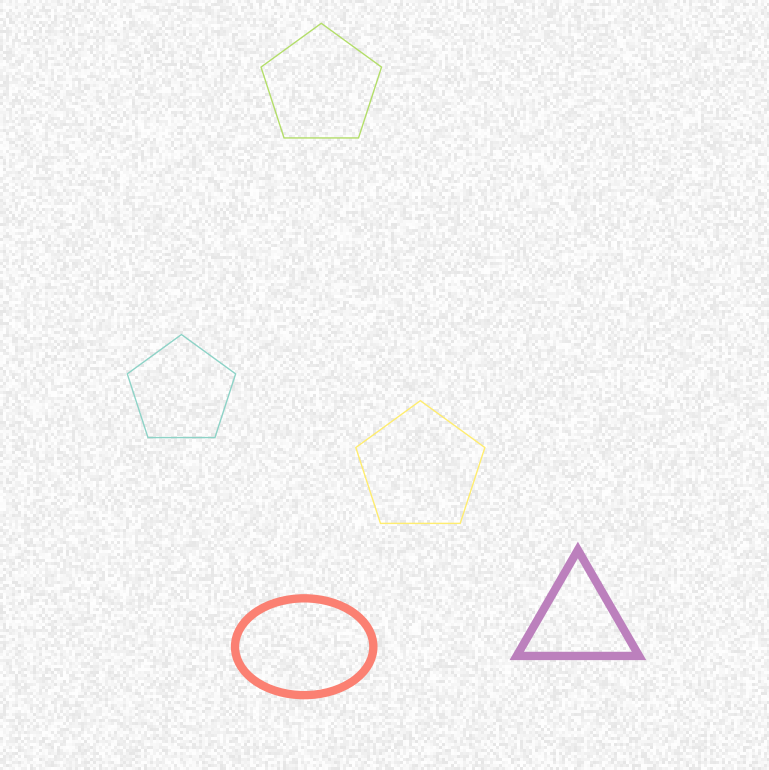[{"shape": "pentagon", "thickness": 0.5, "radius": 0.37, "center": [0.236, 0.492]}, {"shape": "oval", "thickness": 3, "radius": 0.45, "center": [0.395, 0.16]}, {"shape": "pentagon", "thickness": 0.5, "radius": 0.41, "center": [0.417, 0.887]}, {"shape": "triangle", "thickness": 3, "radius": 0.46, "center": [0.75, 0.194]}, {"shape": "pentagon", "thickness": 0.5, "radius": 0.44, "center": [0.546, 0.392]}]